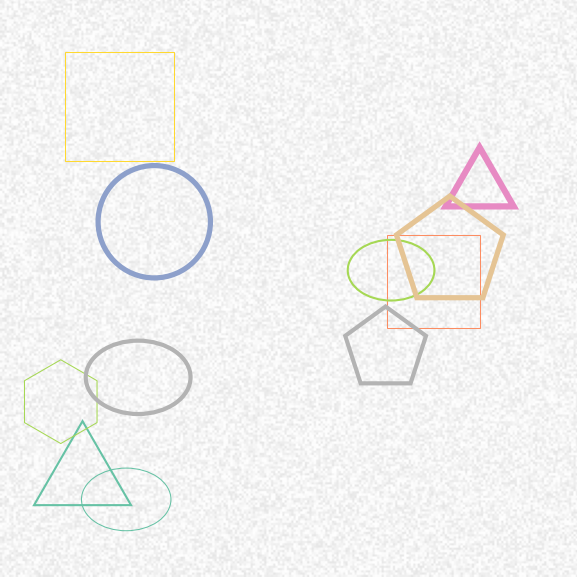[{"shape": "triangle", "thickness": 1, "radius": 0.48, "center": [0.143, 0.173]}, {"shape": "oval", "thickness": 0.5, "radius": 0.39, "center": [0.219, 0.134]}, {"shape": "square", "thickness": 0.5, "radius": 0.41, "center": [0.75, 0.512]}, {"shape": "circle", "thickness": 2.5, "radius": 0.49, "center": [0.267, 0.615]}, {"shape": "triangle", "thickness": 3, "radius": 0.34, "center": [0.831, 0.676]}, {"shape": "oval", "thickness": 1, "radius": 0.38, "center": [0.677, 0.531]}, {"shape": "hexagon", "thickness": 0.5, "radius": 0.36, "center": [0.105, 0.304]}, {"shape": "square", "thickness": 0.5, "radius": 0.47, "center": [0.207, 0.814]}, {"shape": "pentagon", "thickness": 2.5, "radius": 0.49, "center": [0.779, 0.562]}, {"shape": "oval", "thickness": 2, "radius": 0.45, "center": [0.239, 0.346]}, {"shape": "pentagon", "thickness": 2, "radius": 0.37, "center": [0.668, 0.395]}]